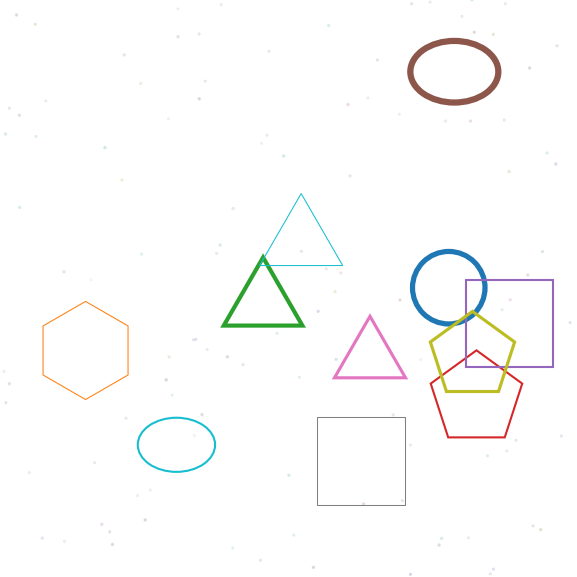[{"shape": "circle", "thickness": 2.5, "radius": 0.31, "center": [0.777, 0.501]}, {"shape": "hexagon", "thickness": 0.5, "radius": 0.42, "center": [0.148, 0.392]}, {"shape": "triangle", "thickness": 2, "radius": 0.39, "center": [0.456, 0.475]}, {"shape": "pentagon", "thickness": 1, "radius": 0.42, "center": [0.825, 0.309]}, {"shape": "square", "thickness": 1, "radius": 0.38, "center": [0.883, 0.439]}, {"shape": "oval", "thickness": 3, "radius": 0.38, "center": [0.787, 0.875]}, {"shape": "triangle", "thickness": 1.5, "radius": 0.35, "center": [0.641, 0.38]}, {"shape": "square", "thickness": 0.5, "radius": 0.38, "center": [0.625, 0.201]}, {"shape": "pentagon", "thickness": 1.5, "radius": 0.38, "center": [0.818, 0.383]}, {"shape": "triangle", "thickness": 0.5, "radius": 0.42, "center": [0.521, 0.581]}, {"shape": "oval", "thickness": 1, "radius": 0.33, "center": [0.306, 0.229]}]